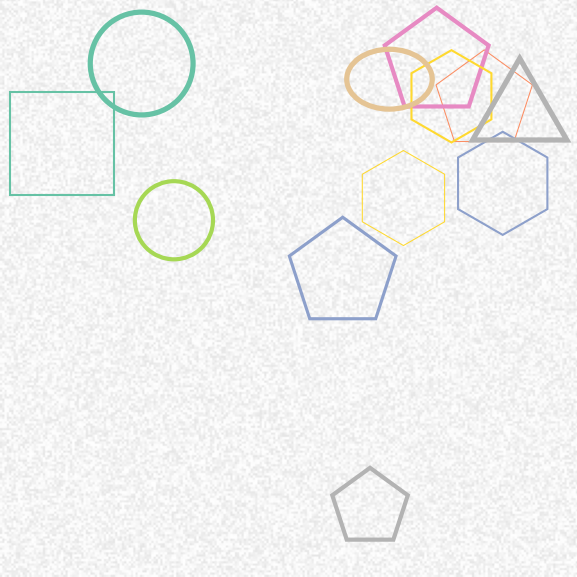[{"shape": "square", "thickness": 1, "radius": 0.45, "center": [0.107, 0.751]}, {"shape": "circle", "thickness": 2.5, "radius": 0.45, "center": [0.245, 0.889]}, {"shape": "pentagon", "thickness": 0.5, "radius": 0.44, "center": [0.839, 0.825]}, {"shape": "hexagon", "thickness": 1, "radius": 0.45, "center": [0.871, 0.682]}, {"shape": "pentagon", "thickness": 1.5, "radius": 0.49, "center": [0.593, 0.526]}, {"shape": "pentagon", "thickness": 2, "radius": 0.47, "center": [0.756, 0.891]}, {"shape": "circle", "thickness": 2, "radius": 0.34, "center": [0.301, 0.618]}, {"shape": "hexagon", "thickness": 1, "radius": 0.4, "center": [0.782, 0.832]}, {"shape": "hexagon", "thickness": 0.5, "radius": 0.41, "center": [0.699, 0.656]}, {"shape": "oval", "thickness": 2.5, "radius": 0.37, "center": [0.674, 0.862]}, {"shape": "pentagon", "thickness": 2, "radius": 0.34, "center": [0.641, 0.12]}, {"shape": "triangle", "thickness": 2.5, "radius": 0.47, "center": [0.9, 0.804]}]